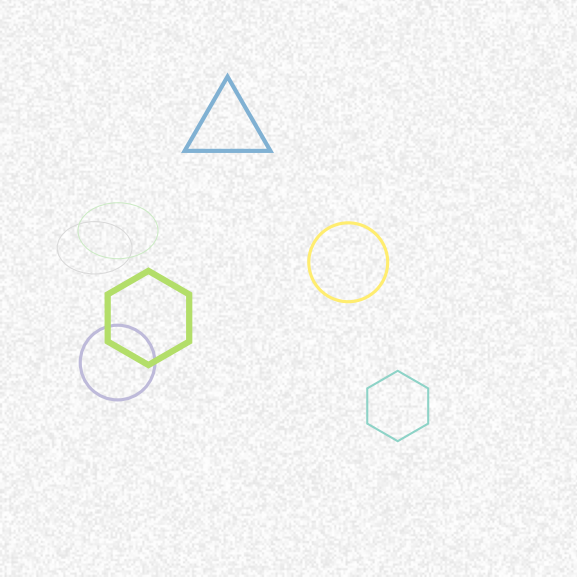[{"shape": "hexagon", "thickness": 1, "radius": 0.3, "center": [0.689, 0.296]}, {"shape": "circle", "thickness": 1.5, "radius": 0.32, "center": [0.204, 0.371]}, {"shape": "triangle", "thickness": 2, "radius": 0.43, "center": [0.394, 0.781]}, {"shape": "hexagon", "thickness": 3, "radius": 0.41, "center": [0.257, 0.449]}, {"shape": "oval", "thickness": 0.5, "radius": 0.32, "center": [0.164, 0.57]}, {"shape": "oval", "thickness": 0.5, "radius": 0.35, "center": [0.204, 0.6]}, {"shape": "circle", "thickness": 1.5, "radius": 0.34, "center": [0.603, 0.545]}]